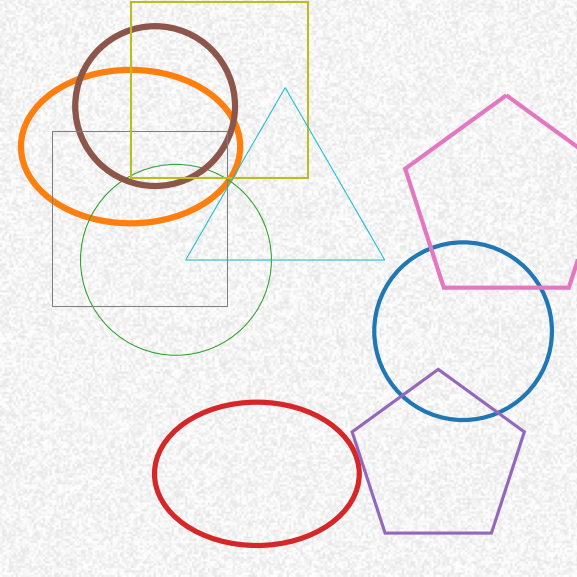[{"shape": "circle", "thickness": 2, "radius": 0.77, "center": [0.802, 0.426]}, {"shape": "oval", "thickness": 3, "radius": 0.95, "center": [0.226, 0.745]}, {"shape": "circle", "thickness": 0.5, "radius": 0.83, "center": [0.305, 0.549]}, {"shape": "oval", "thickness": 2.5, "radius": 0.89, "center": [0.445, 0.179]}, {"shape": "pentagon", "thickness": 1.5, "radius": 0.78, "center": [0.759, 0.203]}, {"shape": "circle", "thickness": 3, "radius": 0.69, "center": [0.269, 0.815]}, {"shape": "pentagon", "thickness": 2, "radius": 0.92, "center": [0.877, 0.65]}, {"shape": "square", "thickness": 0.5, "radius": 0.76, "center": [0.242, 0.621]}, {"shape": "square", "thickness": 1, "radius": 0.77, "center": [0.381, 0.843]}, {"shape": "triangle", "thickness": 0.5, "radius": 1.0, "center": [0.494, 0.648]}]